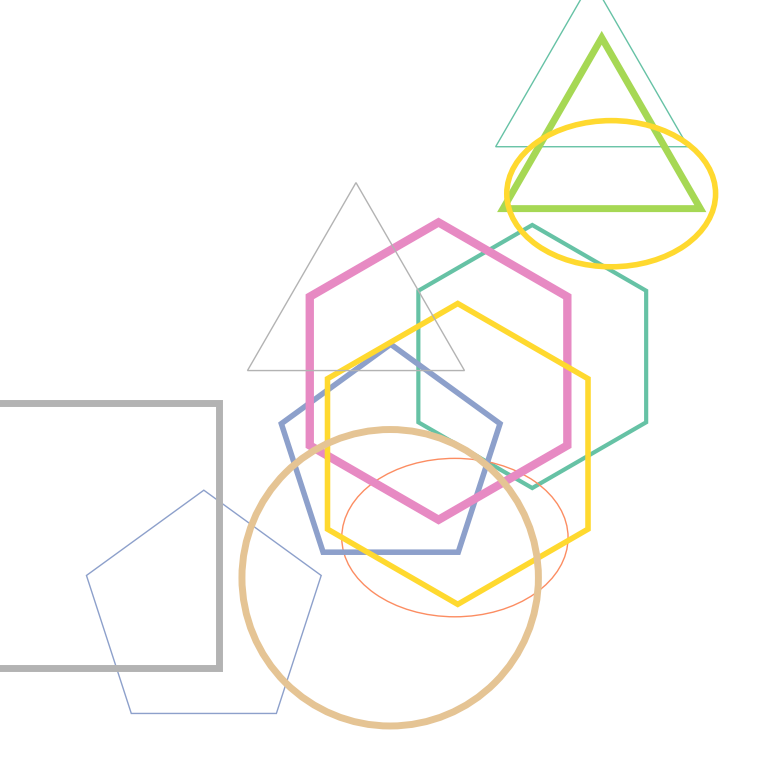[{"shape": "triangle", "thickness": 0.5, "radius": 0.72, "center": [0.769, 0.882]}, {"shape": "hexagon", "thickness": 1.5, "radius": 0.85, "center": [0.691, 0.537]}, {"shape": "oval", "thickness": 0.5, "radius": 0.73, "center": [0.591, 0.302]}, {"shape": "pentagon", "thickness": 2, "radius": 0.75, "center": [0.507, 0.404]}, {"shape": "pentagon", "thickness": 0.5, "radius": 0.8, "center": [0.265, 0.203]}, {"shape": "hexagon", "thickness": 3, "radius": 0.97, "center": [0.57, 0.518]}, {"shape": "triangle", "thickness": 2.5, "radius": 0.74, "center": [0.781, 0.803]}, {"shape": "hexagon", "thickness": 2, "radius": 0.98, "center": [0.594, 0.41]}, {"shape": "oval", "thickness": 2, "radius": 0.68, "center": [0.794, 0.748]}, {"shape": "circle", "thickness": 2.5, "radius": 0.96, "center": [0.507, 0.25]}, {"shape": "square", "thickness": 2.5, "radius": 0.86, "center": [0.112, 0.304]}, {"shape": "triangle", "thickness": 0.5, "radius": 0.81, "center": [0.462, 0.6]}]